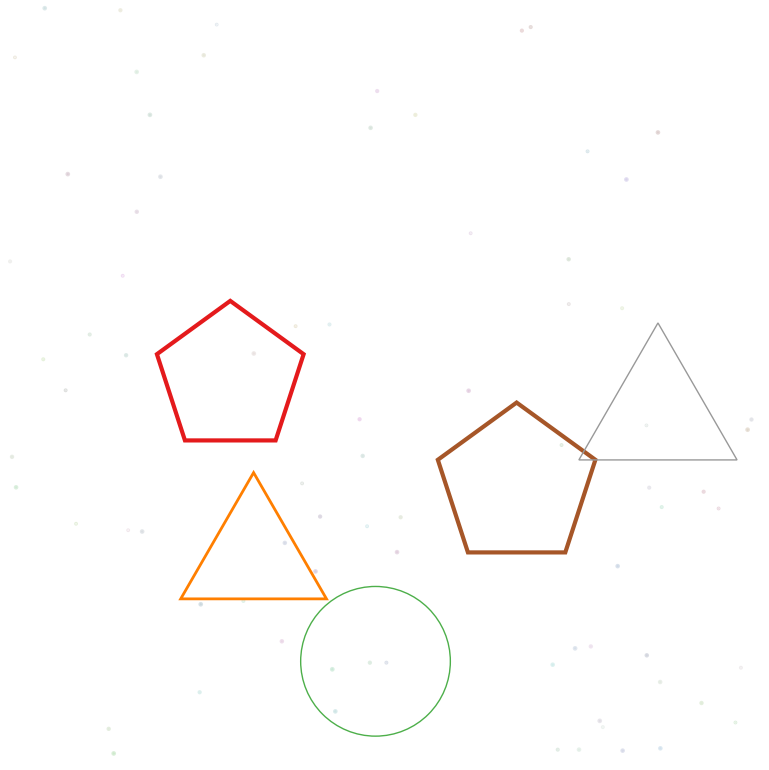[{"shape": "pentagon", "thickness": 1.5, "radius": 0.5, "center": [0.299, 0.509]}, {"shape": "circle", "thickness": 0.5, "radius": 0.49, "center": [0.488, 0.141]}, {"shape": "triangle", "thickness": 1, "radius": 0.55, "center": [0.329, 0.277]}, {"shape": "pentagon", "thickness": 1.5, "radius": 0.54, "center": [0.671, 0.37]}, {"shape": "triangle", "thickness": 0.5, "radius": 0.59, "center": [0.855, 0.462]}]